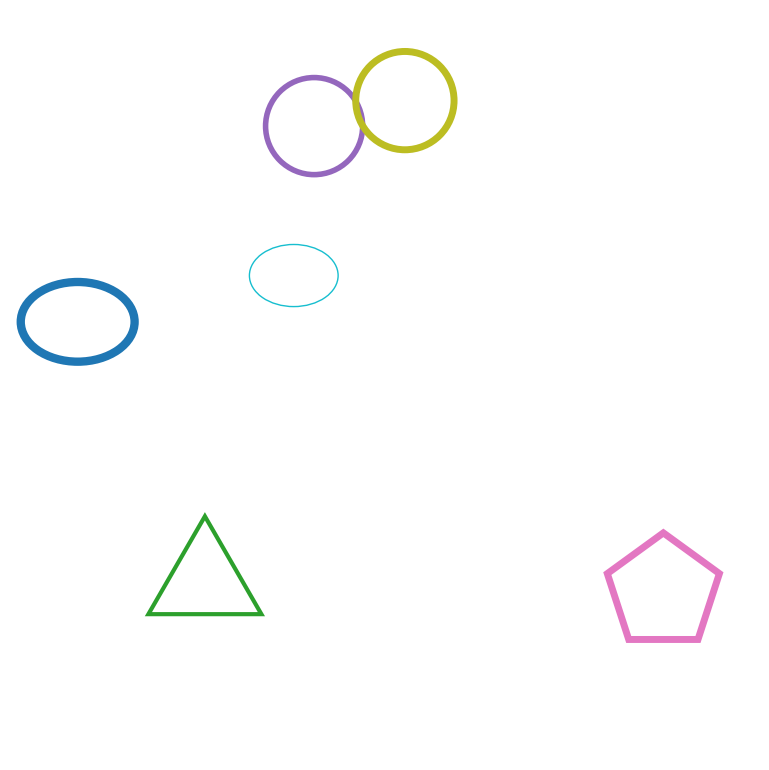[{"shape": "oval", "thickness": 3, "radius": 0.37, "center": [0.101, 0.582]}, {"shape": "triangle", "thickness": 1.5, "radius": 0.42, "center": [0.266, 0.245]}, {"shape": "circle", "thickness": 2, "radius": 0.32, "center": [0.408, 0.836]}, {"shape": "pentagon", "thickness": 2.5, "radius": 0.38, "center": [0.862, 0.231]}, {"shape": "circle", "thickness": 2.5, "radius": 0.32, "center": [0.526, 0.869]}, {"shape": "oval", "thickness": 0.5, "radius": 0.29, "center": [0.382, 0.642]}]